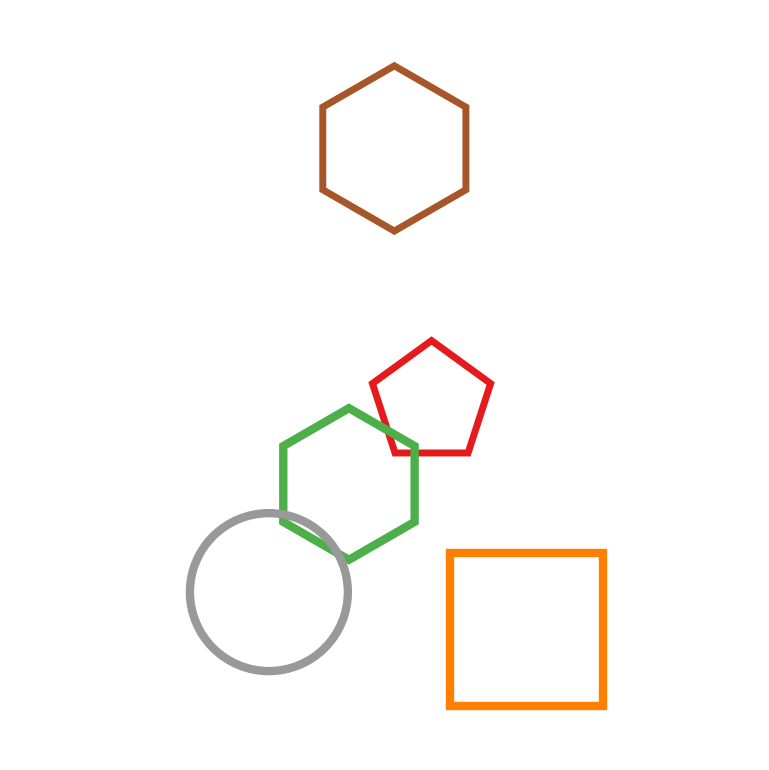[{"shape": "pentagon", "thickness": 2.5, "radius": 0.4, "center": [0.56, 0.477]}, {"shape": "hexagon", "thickness": 3, "radius": 0.49, "center": [0.453, 0.371]}, {"shape": "square", "thickness": 3, "radius": 0.5, "center": [0.684, 0.183]}, {"shape": "hexagon", "thickness": 2.5, "radius": 0.54, "center": [0.512, 0.807]}, {"shape": "circle", "thickness": 3, "radius": 0.51, "center": [0.349, 0.231]}]